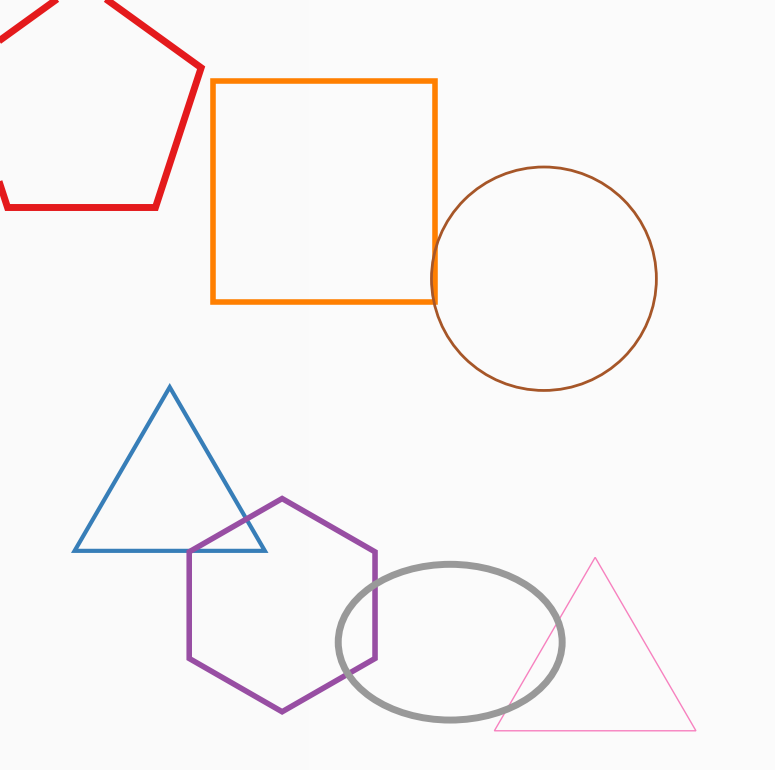[{"shape": "pentagon", "thickness": 2.5, "radius": 0.81, "center": [0.105, 0.862]}, {"shape": "triangle", "thickness": 1.5, "radius": 0.71, "center": [0.219, 0.355]}, {"shape": "hexagon", "thickness": 2, "radius": 0.69, "center": [0.364, 0.214]}, {"shape": "square", "thickness": 2, "radius": 0.72, "center": [0.418, 0.751]}, {"shape": "circle", "thickness": 1, "radius": 0.73, "center": [0.702, 0.638]}, {"shape": "triangle", "thickness": 0.5, "radius": 0.75, "center": [0.768, 0.126]}, {"shape": "oval", "thickness": 2.5, "radius": 0.72, "center": [0.581, 0.166]}]